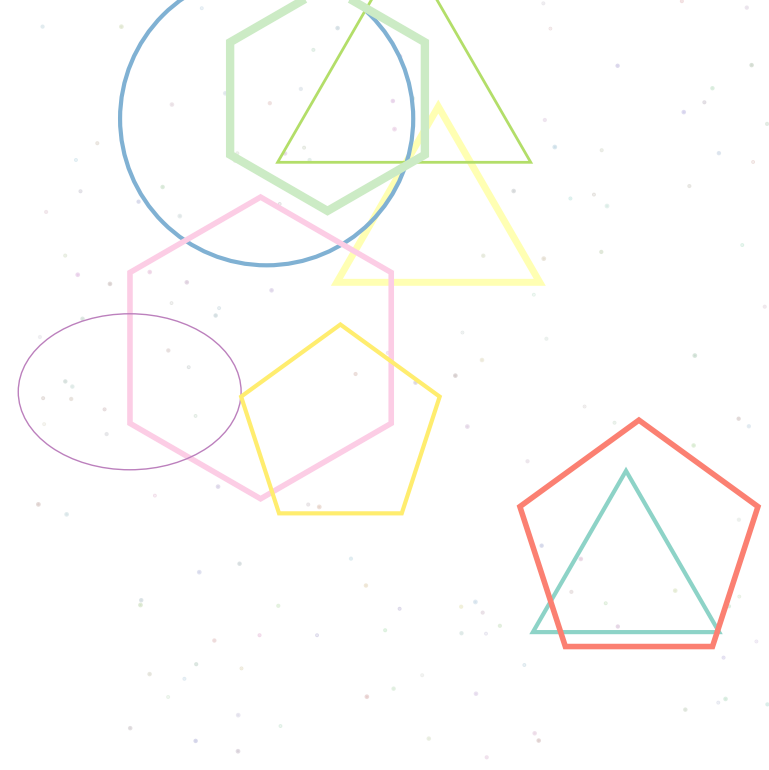[{"shape": "triangle", "thickness": 1.5, "radius": 0.7, "center": [0.813, 0.249]}, {"shape": "triangle", "thickness": 2.5, "radius": 0.76, "center": [0.569, 0.709]}, {"shape": "pentagon", "thickness": 2, "radius": 0.81, "center": [0.83, 0.292]}, {"shape": "circle", "thickness": 1.5, "radius": 0.95, "center": [0.346, 0.846]}, {"shape": "triangle", "thickness": 1, "radius": 0.95, "center": [0.525, 0.884]}, {"shape": "hexagon", "thickness": 2, "radius": 0.98, "center": [0.338, 0.548]}, {"shape": "oval", "thickness": 0.5, "radius": 0.72, "center": [0.168, 0.491]}, {"shape": "hexagon", "thickness": 3, "radius": 0.73, "center": [0.425, 0.872]}, {"shape": "pentagon", "thickness": 1.5, "radius": 0.68, "center": [0.442, 0.443]}]